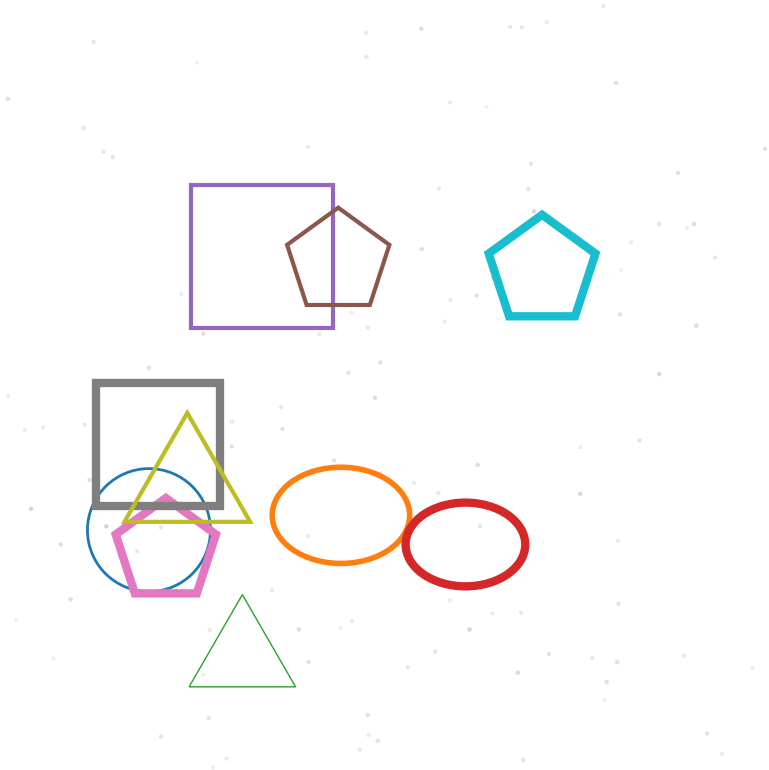[{"shape": "circle", "thickness": 1, "radius": 0.4, "center": [0.193, 0.312]}, {"shape": "oval", "thickness": 2, "radius": 0.45, "center": [0.443, 0.331]}, {"shape": "triangle", "thickness": 0.5, "radius": 0.4, "center": [0.315, 0.148]}, {"shape": "oval", "thickness": 3, "radius": 0.39, "center": [0.604, 0.293]}, {"shape": "square", "thickness": 1.5, "radius": 0.46, "center": [0.34, 0.667]}, {"shape": "pentagon", "thickness": 1.5, "radius": 0.35, "center": [0.439, 0.66]}, {"shape": "pentagon", "thickness": 3, "radius": 0.34, "center": [0.215, 0.285]}, {"shape": "square", "thickness": 3, "radius": 0.4, "center": [0.205, 0.423]}, {"shape": "triangle", "thickness": 1.5, "radius": 0.47, "center": [0.243, 0.369]}, {"shape": "pentagon", "thickness": 3, "radius": 0.36, "center": [0.704, 0.648]}]